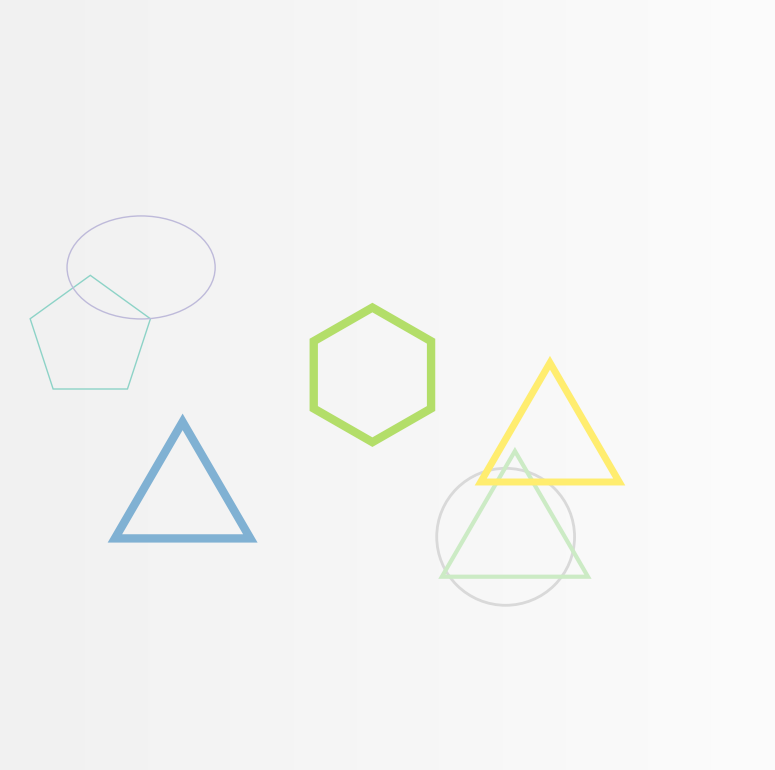[{"shape": "pentagon", "thickness": 0.5, "radius": 0.41, "center": [0.117, 0.561]}, {"shape": "oval", "thickness": 0.5, "radius": 0.48, "center": [0.182, 0.653]}, {"shape": "triangle", "thickness": 3, "radius": 0.5, "center": [0.236, 0.351]}, {"shape": "hexagon", "thickness": 3, "radius": 0.44, "center": [0.481, 0.513]}, {"shape": "circle", "thickness": 1, "radius": 0.44, "center": [0.652, 0.303]}, {"shape": "triangle", "thickness": 1.5, "radius": 0.54, "center": [0.664, 0.305]}, {"shape": "triangle", "thickness": 2.5, "radius": 0.52, "center": [0.71, 0.426]}]